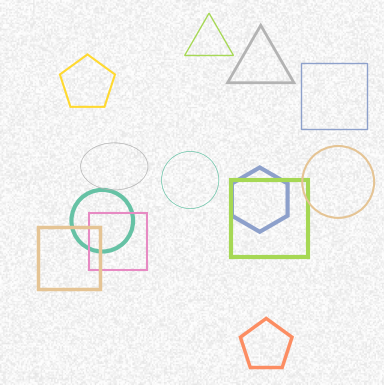[{"shape": "circle", "thickness": 3, "radius": 0.4, "center": [0.266, 0.427]}, {"shape": "circle", "thickness": 0.5, "radius": 0.37, "center": [0.494, 0.532]}, {"shape": "pentagon", "thickness": 2.5, "radius": 0.35, "center": [0.691, 0.102]}, {"shape": "square", "thickness": 1, "radius": 0.43, "center": [0.867, 0.751]}, {"shape": "hexagon", "thickness": 3, "radius": 0.42, "center": [0.675, 0.482]}, {"shape": "square", "thickness": 1.5, "radius": 0.37, "center": [0.307, 0.372]}, {"shape": "square", "thickness": 3, "radius": 0.49, "center": [0.7, 0.432]}, {"shape": "triangle", "thickness": 1, "radius": 0.37, "center": [0.543, 0.893]}, {"shape": "pentagon", "thickness": 1.5, "radius": 0.38, "center": [0.227, 0.783]}, {"shape": "square", "thickness": 2.5, "radius": 0.4, "center": [0.179, 0.329]}, {"shape": "circle", "thickness": 1.5, "radius": 0.47, "center": [0.878, 0.527]}, {"shape": "triangle", "thickness": 2, "radius": 0.5, "center": [0.677, 0.835]}, {"shape": "oval", "thickness": 0.5, "radius": 0.44, "center": [0.297, 0.568]}]